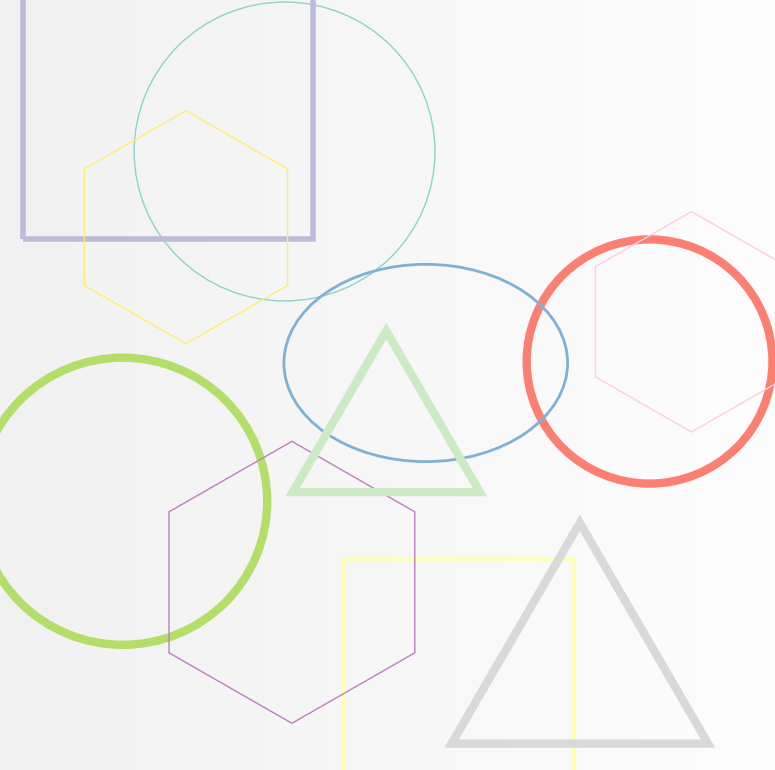[{"shape": "circle", "thickness": 0.5, "radius": 0.97, "center": [0.367, 0.803]}, {"shape": "square", "thickness": 1.5, "radius": 0.74, "center": [0.591, 0.125]}, {"shape": "square", "thickness": 2, "radius": 0.94, "center": [0.217, 0.877]}, {"shape": "circle", "thickness": 3, "radius": 0.79, "center": [0.838, 0.531]}, {"shape": "oval", "thickness": 1, "radius": 0.92, "center": [0.549, 0.529]}, {"shape": "circle", "thickness": 3, "radius": 0.93, "center": [0.158, 0.349]}, {"shape": "hexagon", "thickness": 0.5, "radius": 0.72, "center": [0.892, 0.582]}, {"shape": "triangle", "thickness": 3, "radius": 0.96, "center": [0.748, 0.13]}, {"shape": "hexagon", "thickness": 0.5, "radius": 0.92, "center": [0.377, 0.244]}, {"shape": "triangle", "thickness": 3, "radius": 0.7, "center": [0.498, 0.431]}, {"shape": "hexagon", "thickness": 0.5, "radius": 0.76, "center": [0.24, 0.705]}]